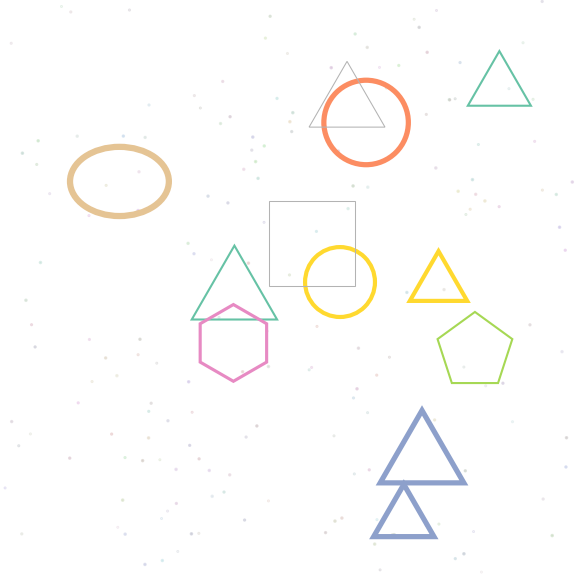[{"shape": "triangle", "thickness": 1, "radius": 0.32, "center": [0.865, 0.848]}, {"shape": "triangle", "thickness": 1, "radius": 0.43, "center": [0.406, 0.489]}, {"shape": "circle", "thickness": 2.5, "radius": 0.37, "center": [0.634, 0.787]}, {"shape": "triangle", "thickness": 2.5, "radius": 0.42, "center": [0.731, 0.205]}, {"shape": "triangle", "thickness": 2.5, "radius": 0.3, "center": [0.699, 0.1]}, {"shape": "hexagon", "thickness": 1.5, "radius": 0.33, "center": [0.404, 0.405]}, {"shape": "pentagon", "thickness": 1, "radius": 0.34, "center": [0.822, 0.391]}, {"shape": "triangle", "thickness": 2, "radius": 0.29, "center": [0.759, 0.507]}, {"shape": "circle", "thickness": 2, "radius": 0.3, "center": [0.589, 0.511]}, {"shape": "oval", "thickness": 3, "radius": 0.43, "center": [0.207, 0.685]}, {"shape": "square", "thickness": 0.5, "radius": 0.37, "center": [0.54, 0.577]}, {"shape": "triangle", "thickness": 0.5, "radius": 0.38, "center": [0.601, 0.817]}]